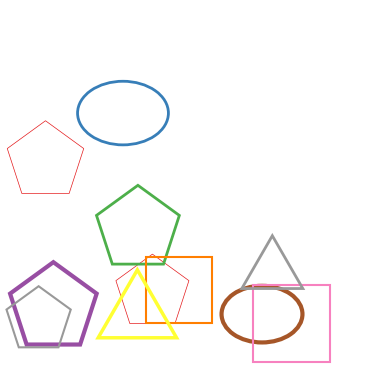[{"shape": "pentagon", "thickness": 0.5, "radius": 0.5, "center": [0.396, 0.24]}, {"shape": "pentagon", "thickness": 0.5, "radius": 0.52, "center": [0.118, 0.582]}, {"shape": "oval", "thickness": 2, "radius": 0.59, "center": [0.319, 0.706]}, {"shape": "pentagon", "thickness": 2, "radius": 0.57, "center": [0.358, 0.406]}, {"shape": "pentagon", "thickness": 3, "radius": 0.59, "center": [0.139, 0.201]}, {"shape": "square", "thickness": 1.5, "radius": 0.43, "center": [0.466, 0.247]}, {"shape": "triangle", "thickness": 2.5, "radius": 0.59, "center": [0.357, 0.181]}, {"shape": "oval", "thickness": 3, "radius": 0.53, "center": [0.681, 0.184]}, {"shape": "square", "thickness": 1.5, "radius": 0.5, "center": [0.757, 0.159]}, {"shape": "triangle", "thickness": 2, "radius": 0.46, "center": [0.707, 0.296]}, {"shape": "pentagon", "thickness": 1.5, "radius": 0.44, "center": [0.1, 0.169]}]